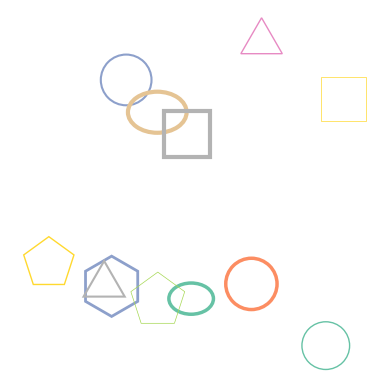[{"shape": "oval", "thickness": 2.5, "radius": 0.29, "center": [0.497, 0.224]}, {"shape": "circle", "thickness": 1, "radius": 0.31, "center": [0.846, 0.102]}, {"shape": "circle", "thickness": 2.5, "radius": 0.33, "center": [0.653, 0.263]}, {"shape": "circle", "thickness": 1.5, "radius": 0.33, "center": [0.328, 0.792]}, {"shape": "hexagon", "thickness": 2, "radius": 0.39, "center": [0.29, 0.256]}, {"shape": "triangle", "thickness": 1, "radius": 0.31, "center": [0.679, 0.892]}, {"shape": "pentagon", "thickness": 0.5, "radius": 0.37, "center": [0.41, 0.22]}, {"shape": "pentagon", "thickness": 1, "radius": 0.34, "center": [0.127, 0.317]}, {"shape": "square", "thickness": 0.5, "radius": 0.29, "center": [0.893, 0.742]}, {"shape": "oval", "thickness": 3, "radius": 0.38, "center": [0.408, 0.708]}, {"shape": "square", "thickness": 3, "radius": 0.3, "center": [0.486, 0.651]}, {"shape": "triangle", "thickness": 1.5, "radius": 0.31, "center": [0.27, 0.26]}]